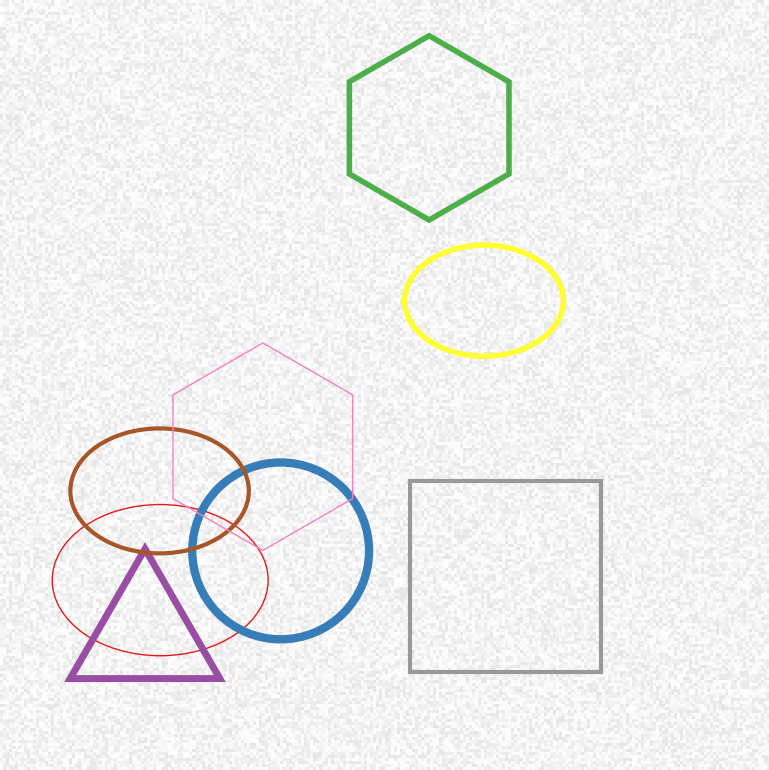[{"shape": "oval", "thickness": 0.5, "radius": 0.7, "center": [0.208, 0.247]}, {"shape": "circle", "thickness": 3, "radius": 0.57, "center": [0.364, 0.285]}, {"shape": "hexagon", "thickness": 2, "radius": 0.6, "center": [0.557, 0.834]}, {"shape": "triangle", "thickness": 2.5, "radius": 0.56, "center": [0.188, 0.175]}, {"shape": "oval", "thickness": 2, "radius": 0.52, "center": [0.629, 0.61]}, {"shape": "oval", "thickness": 1.5, "radius": 0.58, "center": [0.207, 0.362]}, {"shape": "hexagon", "thickness": 0.5, "radius": 0.67, "center": [0.341, 0.42]}, {"shape": "square", "thickness": 1.5, "radius": 0.62, "center": [0.656, 0.251]}]